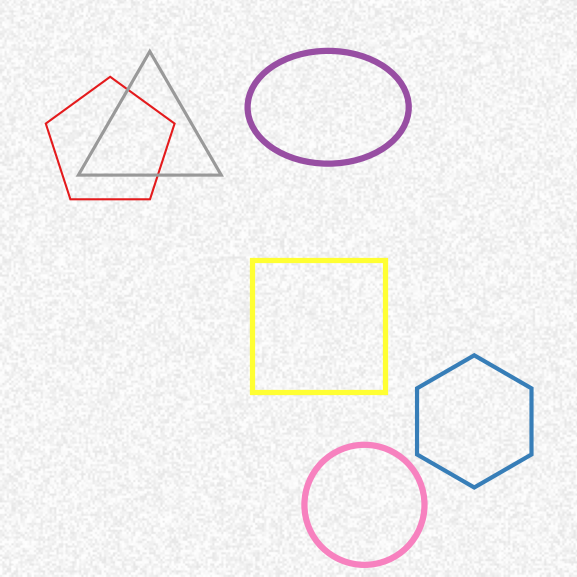[{"shape": "pentagon", "thickness": 1, "radius": 0.59, "center": [0.191, 0.749]}, {"shape": "hexagon", "thickness": 2, "radius": 0.57, "center": [0.821, 0.269]}, {"shape": "oval", "thickness": 3, "radius": 0.7, "center": [0.568, 0.813]}, {"shape": "square", "thickness": 2.5, "radius": 0.57, "center": [0.552, 0.435]}, {"shape": "circle", "thickness": 3, "radius": 0.52, "center": [0.631, 0.125]}, {"shape": "triangle", "thickness": 1.5, "radius": 0.71, "center": [0.259, 0.767]}]